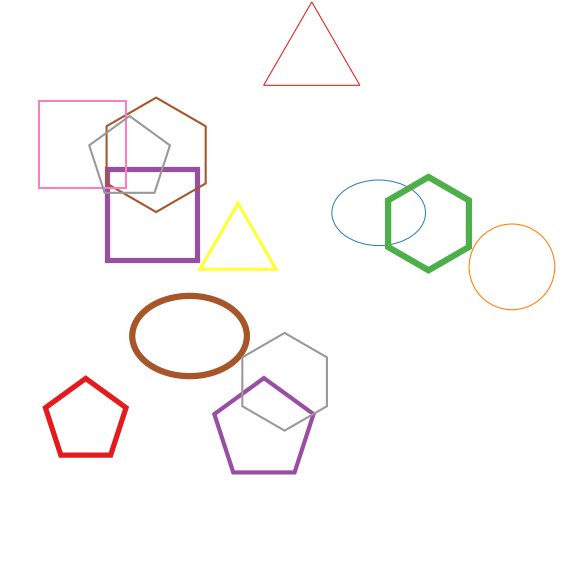[{"shape": "pentagon", "thickness": 2.5, "radius": 0.37, "center": [0.148, 0.27]}, {"shape": "triangle", "thickness": 0.5, "radius": 0.48, "center": [0.54, 0.899]}, {"shape": "oval", "thickness": 0.5, "radius": 0.41, "center": [0.656, 0.631]}, {"shape": "hexagon", "thickness": 3, "radius": 0.4, "center": [0.742, 0.612]}, {"shape": "pentagon", "thickness": 2, "radius": 0.45, "center": [0.457, 0.254]}, {"shape": "square", "thickness": 2.5, "radius": 0.39, "center": [0.263, 0.628]}, {"shape": "circle", "thickness": 0.5, "radius": 0.37, "center": [0.886, 0.537]}, {"shape": "triangle", "thickness": 1.5, "radius": 0.38, "center": [0.412, 0.571]}, {"shape": "oval", "thickness": 3, "radius": 0.5, "center": [0.328, 0.417]}, {"shape": "hexagon", "thickness": 1, "radius": 0.5, "center": [0.27, 0.731]}, {"shape": "square", "thickness": 1, "radius": 0.38, "center": [0.143, 0.749]}, {"shape": "hexagon", "thickness": 1, "radius": 0.42, "center": [0.493, 0.338]}, {"shape": "pentagon", "thickness": 1, "radius": 0.37, "center": [0.224, 0.725]}]